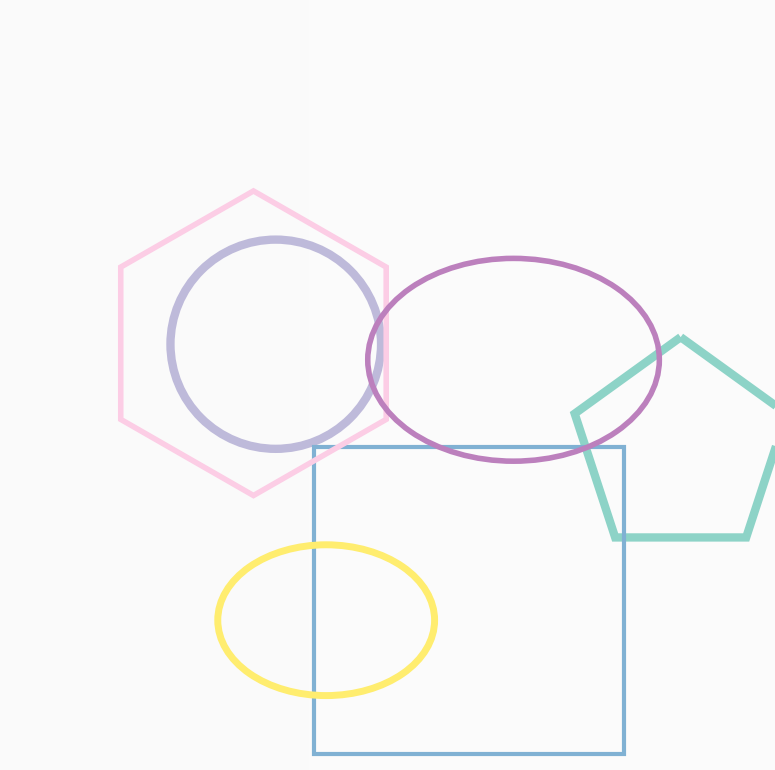[{"shape": "pentagon", "thickness": 3, "radius": 0.72, "center": [0.878, 0.418]}, {"shape": "circle", "thickness": 3, "radius": 0.68, "center": [0.356, 0.553]}, {"shape": "square", "thickness": 1.5, "radius": 1.0, "center": [0.605, 0.22]}, {"shape": "hexagon", "thickness": 2, "radius": 0.99, "center": [0.327, 0.554]}, {"shape": "oval", "thickness": 2, "radius": 0.94, "center": [0.663, 0.533]}, {"shape": "oval", "thickness": 2.5, "radius": 0.7, "center": [0.421, 0.195]}]